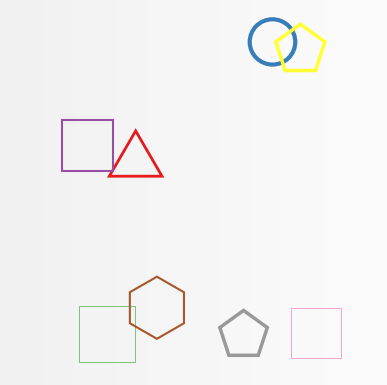[{"shape": "triangle", "thickness": 2, "radius": 0.39, "center": [0.35, 0.582]}, {"shape": "circle", "thickness": 3, "radius": 0.29, "center": [0.703, 0.891]}, {"shape": "square", "thickness": 0.5, "radius": 0.36, "center": [0.275, 0.133]}, {"shape": "square", "thickness": 1.5, "radius": 0.33, "center": [0.225, 0.622]}, {"shape": "pentagon", "thickness": 2.5, "radius": 0.33, "center": [0.775, 0.871]}, {"shape": "hexagon", "thickness": 1.5, "radius": 0.4, "center": [0.405, 0.201]}, {"shape": "square", "thickness": 0.5, "radius": 0.32, "center": [0.815, 0.135]}, {"shape": "pentagon", "thickness": 2.5, "radius": 0.32, "center": [0.629, 0.129]}]